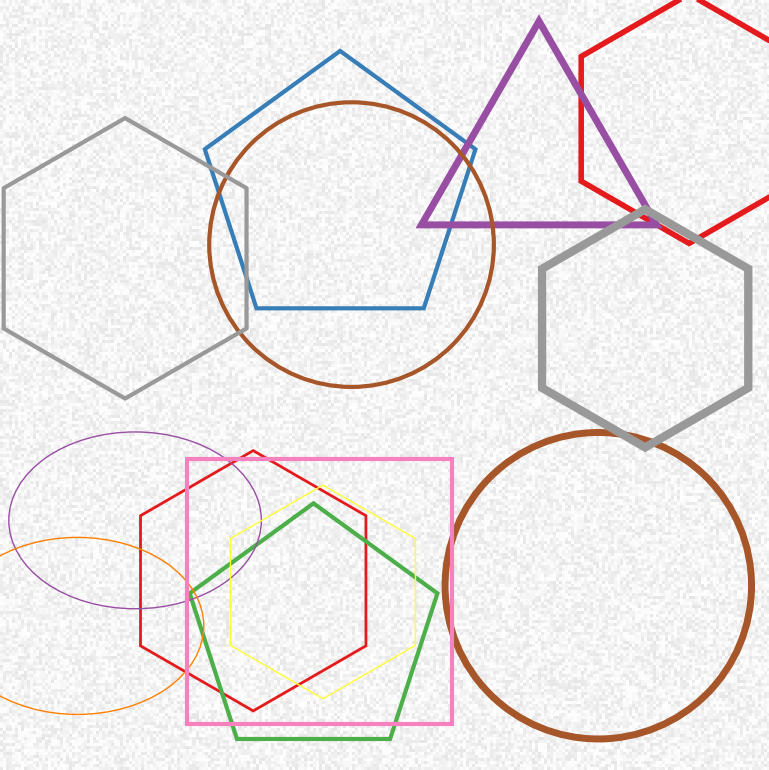[{"shape": "hexagon", "thickness": 2, "radius": 0.81, "center": [0.895, 0.846]}, {"shape": "hexagon", "thickness": 1, "radius": 0.85, "center": [0.329, 0.246]}, {"shape": "pentagon", "thickness": 1.5, "radius": 0.92, "center": [0.442, 0.749]}, {"shape": "pentagon", "thickness": 1.5, "radius": 0.85, "center": [0.407, 0.177]}, {"shape": "oval", "thickness": 0.5, "radius": 0.82, "center": [0.175, 0.324]}, {"shape": "triangle", "thickness": 2.5, "radius": 0.88, "center": [0.7, 0.796]}, {"shape": "oval", "thickness": 0.5, "radius": 0.82, "center": [0.1, 0.187]}, {"shape": "hexagon", "thickness": 0.5, "radius": 0.69, "center": [0.419, 0.231]}, {"shape": "circle", "thickness": 2.5, "radius": 1.0, "center": [0.777, 0.239]}, {"shape": "circle", "thickness": 1.5, "radius": 0.92, "center": [0.457, 0.682]}, {"shape": "square", "thickness": 1.5, "radius": 0.86, "center": [0.415, 0.231]}, {"shape": "hexagon", "thickness": 1.5, "radius": 0.91, "center": [0.162, 0.665]}, {"shape": "hexagon", "thickness": 3, "radius": 0.77, "center": [0.838, 0.574]}]